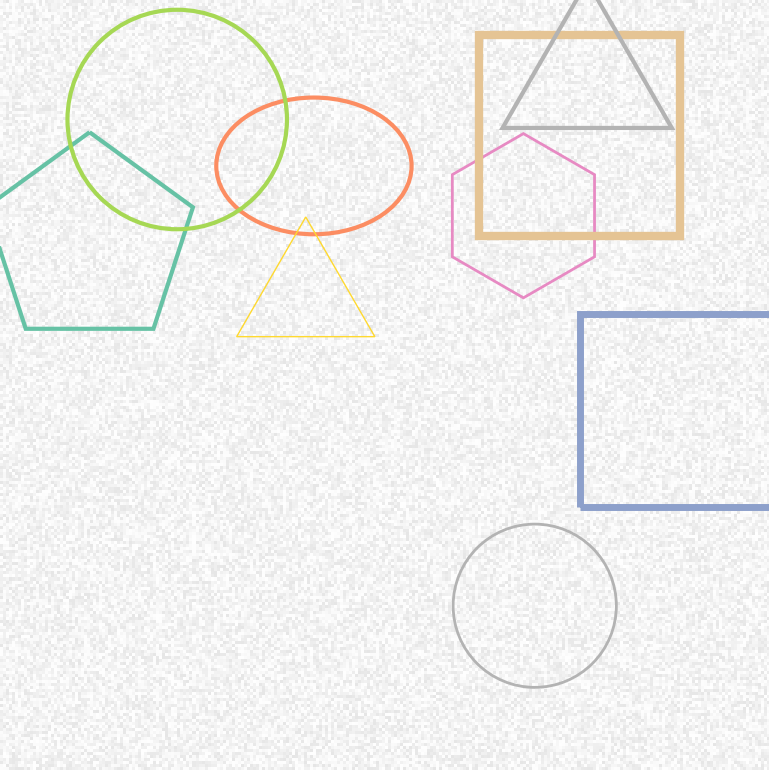[{"shape": "pentagon", "thickness": 1.5, "radius": 0.71, "center": [0.116, 0.687]}, {"shape": "oval", "thickness": 1.5, "radius": 0.63, "center": [0.408, 0.785]}, {"shape": "square", "thickness": 2.5, "radius": 0.62, "center": [0.877, 0.467]}, {"shape": "hexagon", "thickness": 1, "radius": 0.53, "center": [0.68, 0.72]}, {"shape": "circle", "thickness": 1.5, "radius": 0.71, "center": [0.23, 0.845]}, {"shape": "triangle", "thickness": 0.5, "radius": 0.52, "center": [0.397, 0.615]}, {"shape": "square", "thickness": 3, "radius": 0.65, "center": [0.752, 0.825]}, {"shape": "triangle", "thickness": 1.5, "radius": 0.63, "center": [0.763, 0.897]}, {"shape": "circle", "thickness": 1, "radius": 0.53, "center": [0.694, 0.213]}]